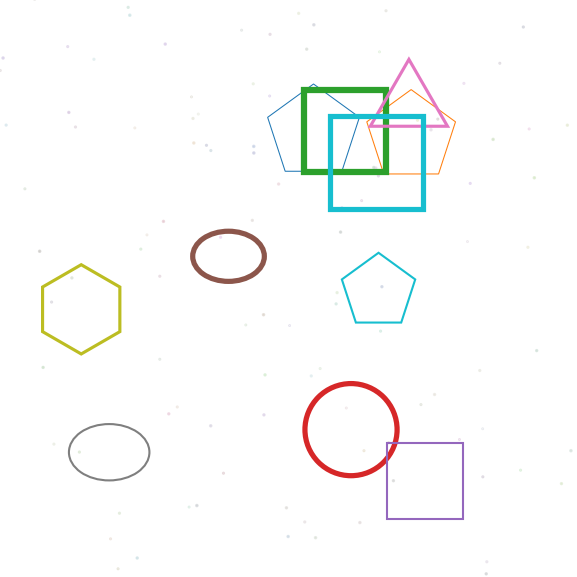[{"shape": "pentagon", "thickness": 0.5, "radius": 0.42, "center": [0.543, 0.77]}, {"shape": "pentagon", "thickness": 0.5, "radius": 0.4, "center": [0.712, 0.763]}, {"shape": "square", "thickness": 3, "radius": 0.36, "center": [0.597, 0.773]}, {"shape": "circle", "thickness": 2.5, "radius": 0.4, "center": [0.608, 0.255]}, {"shape": "square", "thickness": 1, "radius": 0.33, "center": [0.736, 0.166]}, {"shape": "oval", "thickness": 2.5, "radius": 0.31, "center": [0.396, 0.555]}, {"shape": "triangle", "thickness": 1.5, "radius": 0.39, "center": [0.708, 0.819]}, {"shape": "oval", "thickness": 1, "radius": 0.35, "center": [0.189, 0.216]}, {"shape": "hexagon", "thickness": 1.5, "radius": 0.39, "center": [0.141, 0.463]}, {"shape": "pentagon", "thickness": 1, "radius": 0.33, "center": [0.655, 0.495]}, {"shape": "square", "thickness": 2.5, "radius": 0.41, "center": [0.652, 0.718]}]